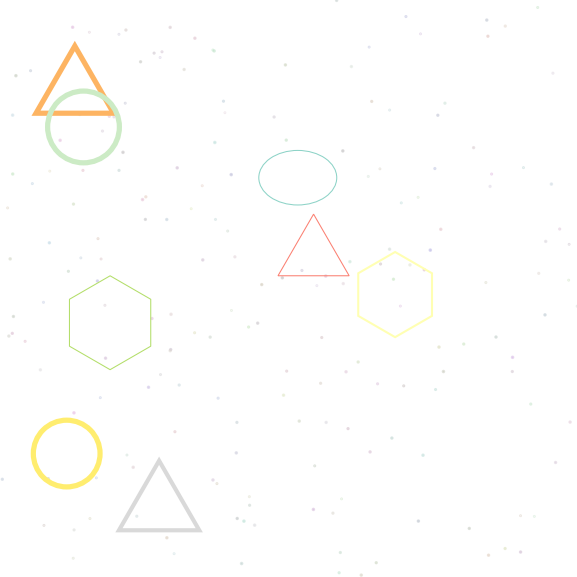[{"shape": "oval", "thickness": 0.5, "radius": 0.34, "center": [0.516, 0.691]}, {"shape": "hexagon", "thickness": 1, "radius": 0.37, "center": [0.684, 0.489]}, {"shape": "triangle", "thickness": 0.5, "radius": 0.36, "center": [0.543, 0.557]}, {"shape": "triangle", "thickness": 2.5, "radius": 0.39, "center": [0.13, 0.842]}, {"shape": "hexagon", "thickness": 0.5, "radius": 0.41, "center": [0.191, 0.44]}, {"shape": "triangle", "thickness": 2, "radius": 0.4, "center": [0.276, 0.121]}, {"shape": "circle", "thickness": 2.5, "radius": 0.31, "center": [0.145, 0.779]}, {"shape": "circle", "thickness": 2.5, "radius": 0.29, "center": [0.115, 0.214]}]